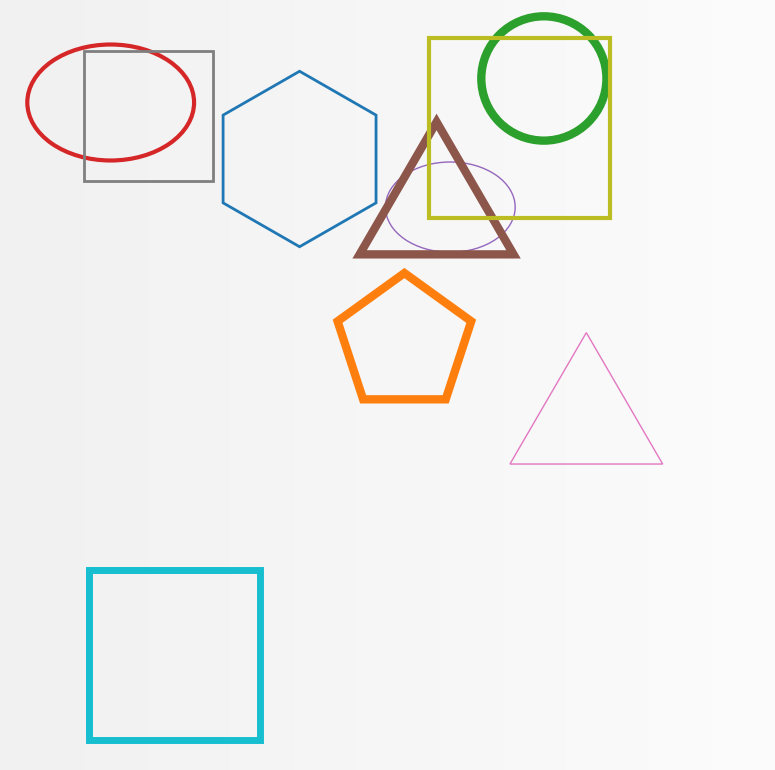[{"shape": "hexagon", "thickness": 1, "radius": 0.57, "center": [0.387, 0.794]}, {"shape": "pentagon", "thickness": 3, "radius": 0.45, "center": [0.522, 0.555]}, {"shape": "circle", "thickness": 3, "radius": 0.4, "center": [0.702, 0.898]}, {"shape": "oval", "thickness": 1.5, "radius": 0.54, "center": [0.143, 0.867]}, {"shape": "oval", "thickness": 0.5, "radius": 0.42, "center": [0.581, 0.731]}, {"shape": "triangle", "thickness": 3, "radius": 0.57, "center": [0.563, 0.727]}, {"shape": "triangle", "thickness": 0.5, "radius": 0.57, "center": [0.757, 0.454]}, {"shape": "square", "thickness": 1, "radius": 0.42, "center": [0.192, 0.849]}, {"shape": "square", "thickness": 1.5, "radius": 0.59, "center": [0.67, 0.833]}, {"shape": "square", "thickness": 2.5, "radius": 0.55, "center": [0.225, 0.149]}]